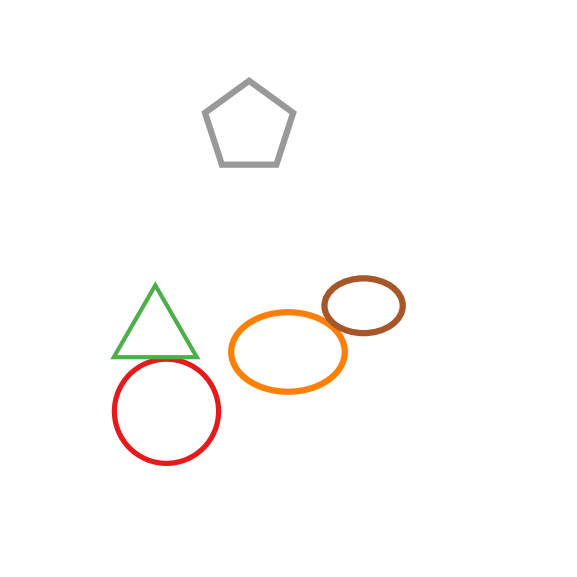[{"shape": "circle", "thickness": 2.5, "radius": 0.45, "center": [0.288, 0.287]}, {"shape": "triangle", "thickness": 2, "radius": 0.41, "center": [0.269, 0.422]}, {"shape": "oval", "thickness": 3, "radius": 0.49, "center": [0.499, 0.39]}, {"shape": "oval", "thickness": 3, "radius": 0.34, "center": [0.63, 0.47]}, {"shape": "pentagon", "thickness": 3, "radius": 0.4, "center": [0.431, 0.779]}]